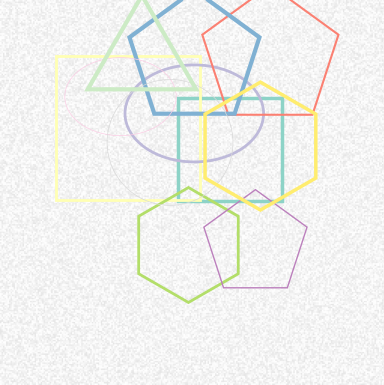[{"shape": "square", "thickness": 2.5, "radius": 0.67, "center": [0.598, 0.612]}, {"shape": "square", "thickness": 2, "radius": 0.93, "center": [0.333, 0.668]}, {"shape": "oval", "thickness": 2, "radius": 0.9, "center": [0.505, 0.705]}, {"shape": "pentagon", "thickness": 1.5, "radius": 0.93, "center": [0.702, 0.852]}, {"shape": "pentagon", "thickness": 3, "radius": 0.89, "center": [0.505, 0.848]}, {"shape": "hexagon", "thickness": 2, "radius": 0.75, "center": [0.49, 0.364]}, {"shape": "oval", "thickness": 0.5, "radius": 0.72, "center": [0.313, 0.749]}, {"shape": "circle", "thickness": 0.5, "radius": 0.82, "center": [0.442, 0.63]}, {"shape": "pentagon", "thickness": 1, "radius": 0.7, "center": [0.664, 0.366]}, {"shape": "triangle", "thickness": 3, "radius": 0.81, "center": [0.369, 0.849]}, {"shape": "hexagon", "thickness": 2.5, "radius": 0.83, "center": [0.676, 0.621]}]